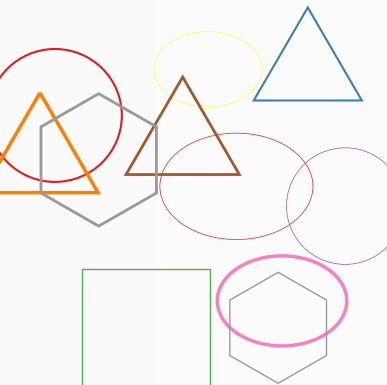[{"shape": "oval", "thickness": 0.5, "radius": 0.99, "center": [0.61, 0.516]}, {"shape": "circle", "thickness": 1.5, "radius": 0.86, "center": [0.142, 0.7]}, {"shape": "triangle", "thickness": 1.5, "radius": 0.81, "center": [0.794, 0.82]}, {"shape": "square", "thickness": 1, "radius": 0.83, "center": [0.377, 0.134]}, {"shape": "circle", "thickness": 0.5, "radius": 0.76, "center": [0.891, 0.465]}, {"shape": "triangle", "thickness": 2.5, "radius": 0.86, "center": [0.103, 0.586]}, {"shape": "oval", "thickness": 0.5, "radius": 0.7, "center": [0.537, 0.82]}, {"shape": "triangle", "thickness": 2, "radius": 0.84, "center": [0.471, 0.631]}, {"shape": "oval", "thickness": 2.5, "radius": 0.84, "center": [0.728, 0.219]}, {"shape": "hexagon", "thickness": 1, "radius": 0.72, "center": [0.718, 0.149]}, {"shape": "hexagon", "thickness": 2, "radius": 0.86, "center": [0.255, 0.585]}]